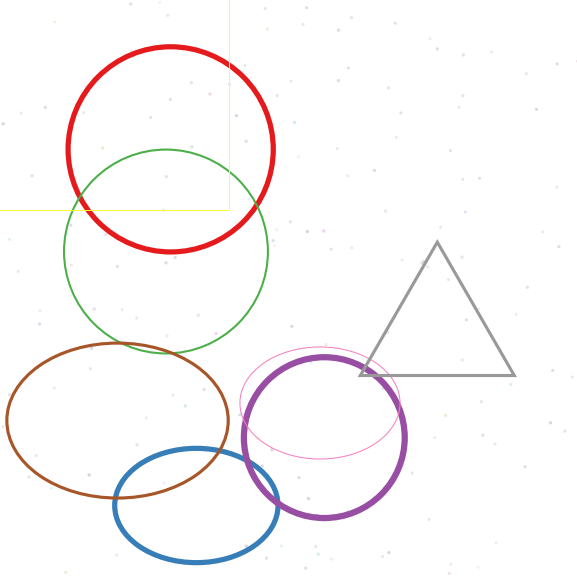[{"shape": "circle", "thickness": 2.5, "radius": 0.89, "center": [0.296, 0.741]}, {"shape": "oval", "thickness": 2.5, "radius": 0.71, "center": [0.34, 0.124]}, {"shape": "circle", "thickness": 1, "radius": 0.88, "center": [0.287, 0.564]}, {"shape": "circle", "thickness": 3, "radius": 0.7, "center": [0.562, 0.241]}, {"shape": "square", "thickness": 0.5, "radius": 1.0, "center": [0.196, 0.836]}, {"shape": "oval", "thickness": 1.5, "radius": 0.96, "center": [0.204, 0.271]}, {"shape": "oval", "thickness": 0.5, "radius": 0.69, "center": [0.554, 0.301]}, {"shape": "triangle", "thickness": 1.5, "radius": 0.77, "center": [0.757, 0.426]}]